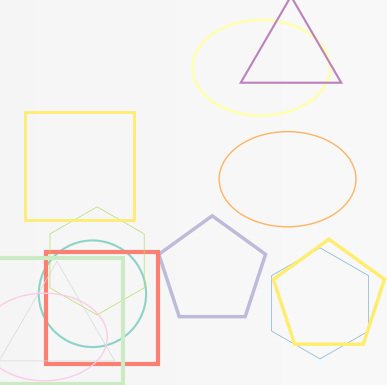[{"shape": "circle", "thickness": 1.5, "radius": 0.69, "center": [0.239, 0.237]}, {"shape": "oval", "thickness": 2, "radius": 0.89, "center": [0.674, 0.824]}, {"shape": "pentagon", "thickness": 2.5, "radius": 0.72, "center": [0.548, 0.295]}, {"shape": "square", "thickness": 3, "radius": 0.72, "center": [0.263, 0.2]}, {"shape": "hexagon", "thickness": 0.5, "radius": 0.72, "center": [0.826, 0.212]}, {"shape": "oval", "thickness": 1, "radius": 0.88, "center": [0.742, 0.535]}, {"shape": "hexagon", "thickness": 0.5, "radius": 0.7, "center": [0.251, 0.322]}, {"shape": "oval", "thickness": 1, "radius": 0.81, "center": [0.114, 0.125]}, {"shape": "triangle", "thickness": 0.5, "radius": 0.86, "center": [0.147, 0.149]}, {"shape": "triangle", "thickness": 1.5, "radius": 0.75, "center": [0.751, 0.86]}, {"shape": "square", "thickness": 3, "radius": 0.82, "center": [0.153, 0.166]}, {"shape": "pentagon", "thickness": 2.5, "radius": 0.75, "center": [0.849, 0.228]}, {"shape": "square", "thickness": 2, "radius": 0.7, "center": [0.206, 0.568]}]